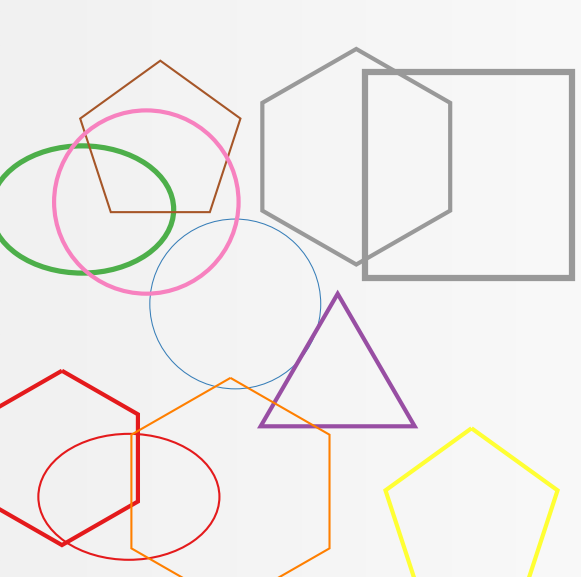[{"shape": "oval", "thickness": 1, "radius": 0.78, "center": [0.222, 0.139]}, {"shape": "hexagon", "thickness": 2, "radius": 0.75, "center": [0.107, 0.206]}, {"shape": "circle", "thickness": 0.5, "radius": 0.74, "center": [0.405, 0.473]}, {"shape": "oval", "thickness": 2.5, "radius": 0.79, "center": [0.141, 0.636]}, {"shape": "triangle", "thickness": 2, "radius": 0.77, "center": [0.581, 0.337]}, {"shape": "hexagon", "thickness": 1, "radius": 0.98, "center": [0.396, 0.148]}, {"shape": "pentagon", "thickness": 2, "radius": 0.78, "center": [0.811, 0.102]}, {"shape": "pentagon", "thickness": 1, "radius": 0.72, "center": [0.276, 0.749]}, {"shape": "circle", "thickness": 2, "radius": 0.79, "center": [0.252, 0.649]}, {"shape": "square", "thickness": 3, "radius": 0.89, "center": [0.806, 0.696]}, {"shape": "hexagon", "thickness": 2, "radius": 0.93, "center": [0.613, 0.728]}]